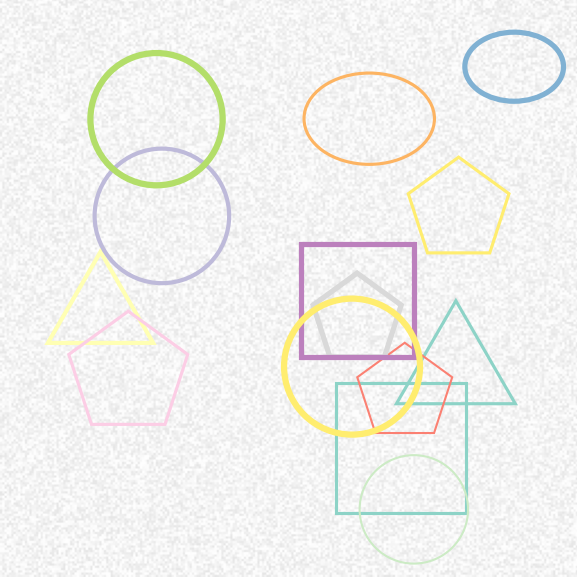[{"shape": "square", "thickness": 1.5, "radius": 0.56, "center": [0.694, 0.223]}, {"shape": "triangle", "thickness": 1.5, "radius": 0.59, "center": [0.789, 0.359]}, {"shape": "triangle", "thickness": 2, "radius": 0.53, "center": [0.174, 0.458]}, {"shape": "circle", "thickness": 2, "radius": 0.58, "center": [0.28, 0.625]}, {"shape": "pentagon", "thickness": 1, "radius": 0.43, "center": [0.701, 0.319]}, {"shape": "oval", "thickness": 2.5, "radius": 0.43, "center": [0.89, 0.884]}, {"shape": "oval", "thickness": 1.5, "radius": 0.56, "center": [0.639, 0.794]}, {"shape": "circle", "thickness": 3, "radius": 0.57, "center": [0.271, 0.793]}, {"shape": "pentagon", "thickness": 1.5, "radius": 0.54, "center": [0.222, 0.352]}, {"shape": "pentagon", "thickness": 2.5, "radius": 0.4, "center": [0.618, 0.446]}, {"shape": "square", "thickness": 2.5, "radius": 0.49, "center": [0.618, 0.479]}, {"shape": "circle", "thickness": 1, "radius": 0.47, "center": [0.717, 0.117]}, {"shape": "circle", "thickness": 3, "radius": 0.59, "center": [0.61, 0.364]}, {"shape": "pentagon", "thickness": 1.5, "radius": 0.46, "center": [0.794, 0.635]}]